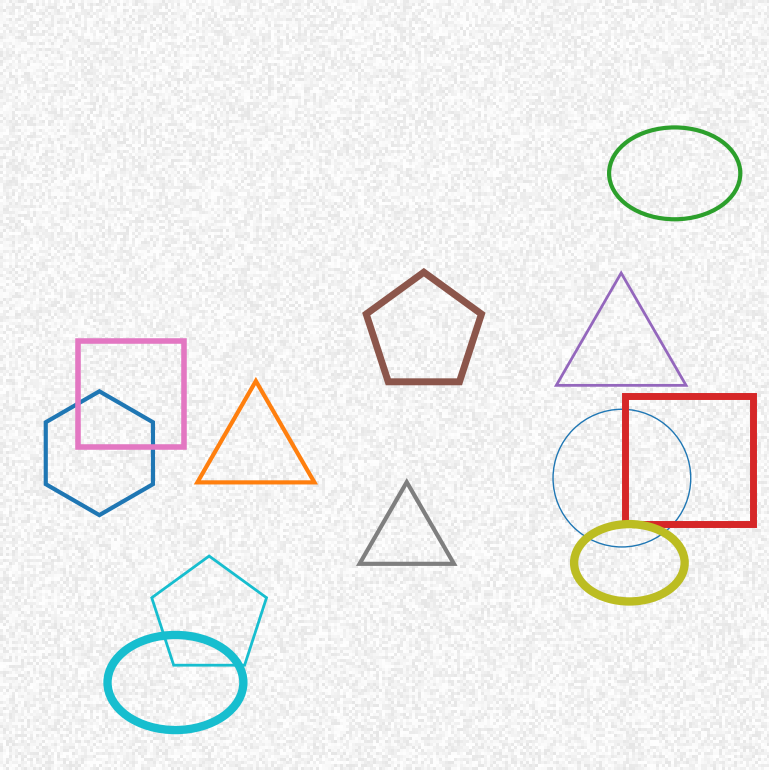[{"shape": "circle", "thickness": 0.5, "radius": 0.45, "center": [0.808, 0.379]}, {"shape": "hexagon", "thickness": 1.5, "radius": 0.4, "center": [0.129, 0.411]}, {"shape": "triangle", "thickness": 1.5, "radius": 0.44, "center": [0.332, 0.417]}, {"shape": "oval", "thickness": 1.5, "radius": 0.43, "center": [0.876, 0.775]}, {"shape": "square", "thickness": 2.5, "radius": 0.41, "center": [0.895, 0.403]}, {"shape": "triangle", "thickness": 1, "radius": 0.49, "center": [0.807, 0.548]}, {"shape": "pentagon", "thickness": 2.5, "radius": 0.39, "center": [0.55, 0.568]}, {"shape": "square", "thickness": 2, "radius": 0.34, "center": [0.17, 0.488]}, {"shape": "triangle", "thickness": 1.5, "radius": 0.35, "center": [0.528, 0.303]}, {"shape": "oval", "thickness": 3, "radius": 0.36, "center": [0.817, 0.269]}, {"shape": "pentagon", "thickness": 1, "radius": 0.39, "center": [0.272, 0.2]}, {"shape": "oval", "thickness": 3, "radius": 0.44, "center": [0.228, 0.114]}]